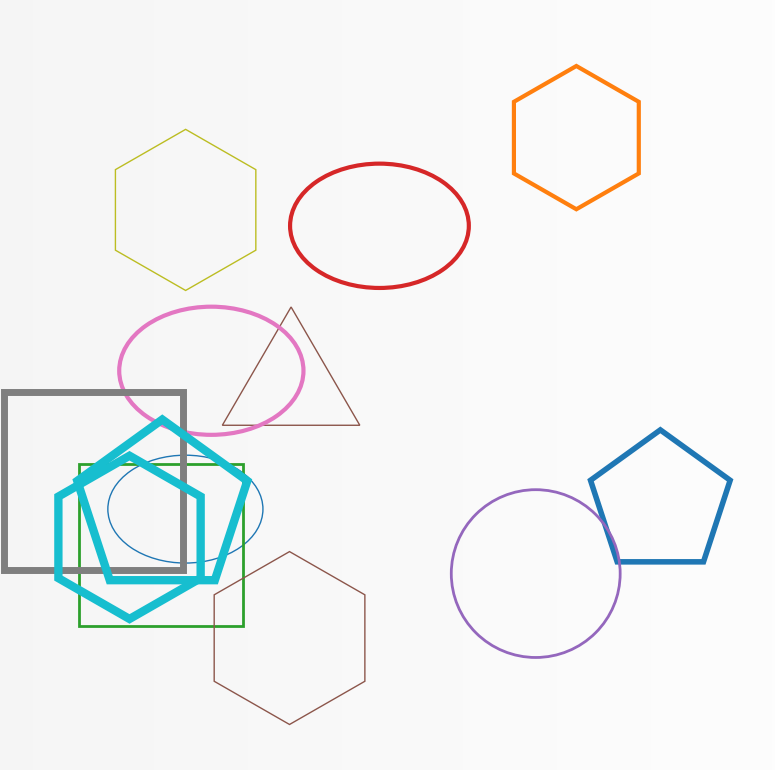[{"shape": "oval", "thickness": 0.5, "radius": 0.5, "center": [0.239, 0.339]}, {"shape": "pentagon", "thickness": 2, "radius": 0.47, "center": [0.852, 0.347]}, {"shape": "hexagon", "thickness": 1.5, "radius": 0.47, "center": [0.744, 0.821]}, {"shape": "square", "thickness": 1, "radius": 0.53, "center": [0.208, 0.292]}, {"shape": "oval", "thickness": 1.5, "radius": 0.58, "center": [0.49, 0.707]}, {"shape": "circle", "thickness": 1, "radius": 0.54, "center": [0.691, 0.255]}, {"shape": "triangle", "thickness": 0.5, "radius": 0.51, "center": [0.376, 0.499]}, {"shape": "hexagon", "thickness": 0.5, "radius": 0.56, "center": [0.374, 0.171]}, {"shape": "oval", "thickness": 1.5, "radius": 0.59, "center": [0.273, 0.518]}, {"shape": "square", "thickness": 2.5, "radius": 0.58, "center": [0.121, 0.376]}, {"shape": "hexagon", "thickness": 0.5, "radius": 0.52, "center": [0.24, 0.727]}, {"shape": "hexagon", "thickness": 3, "radius": 0.53, "center": [0.167, 0.302]}, {"shape": "pentagon", "thickness": 3, "radius": 0.58, "center": [0.209, 0.34]}]